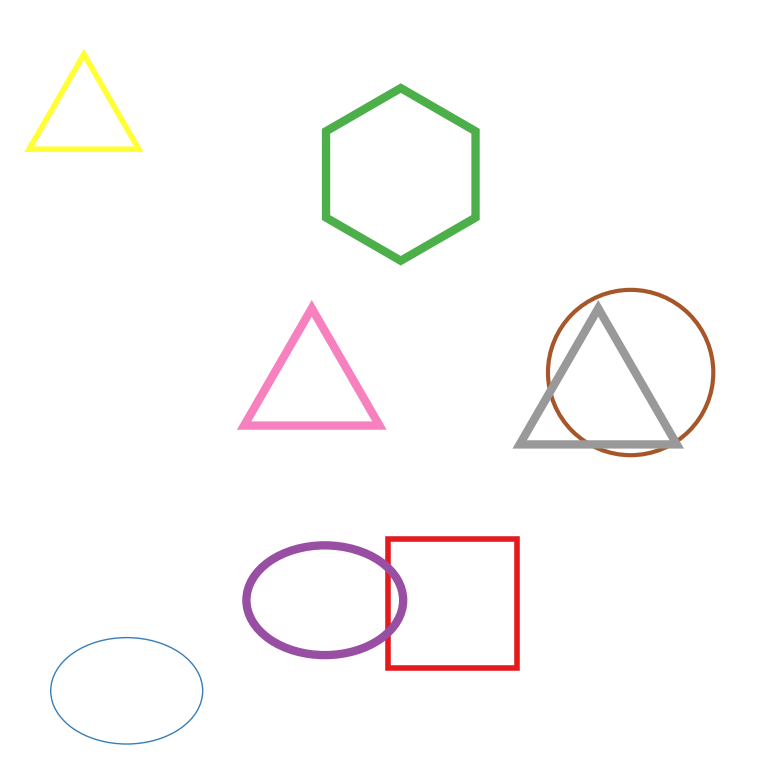[{"shape": "square", "thickness": 2, "radius": 0.42, "center": [0.588, 0.216]}, {"shape": "oval", "thickness": 0.5, "radius": 0.49, "center": [0.165, 0.103]}, {"shape": "hexagon", "thickness": 3, "radius": 0.56, "center": [0.52, 0.773]}, {"shape": "oval", "thickness": 3, "radius": 0.51, "center": [0.422, 0.22]}, {"shape": "triangle", "thickness": 2, "radius": 0.41, "center": [0.109, 0.847]}, {"shape": "circle", "thickness": 1.5, "radius": 0.54, "center": [0.819, 0.516]}, {"shape": "triangle", "thickness": 3, "radius": 0.51, "center": [0.405, 0.498]}, {"shape": "triangle", "thickness": 3, "radius": 0.59, "center": [0.777, 0.482]}]